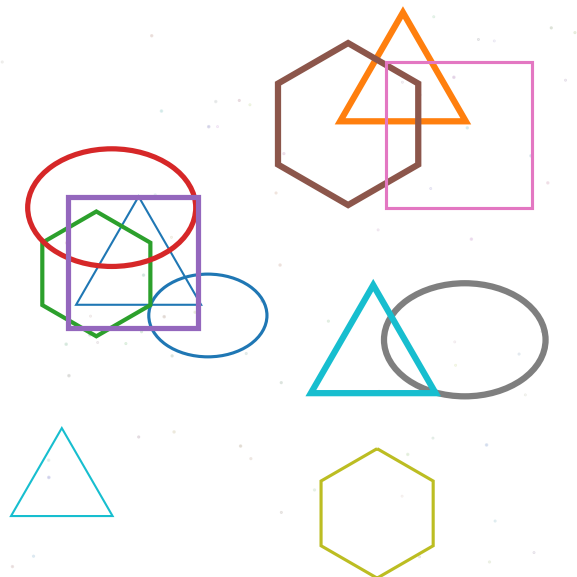[{"shape": "oval", "thickness": 1.5, "radius": 0.51, "center": [0.36, 0.453]}, {"shape": "triangle", "thickness": 1, "radius": 0.62, "center": [0.24, 0.534]}, {"shape": "triangle", "thickness": 3, "radius": 0.63, "center": [0.698, 0.852]}, {"shape": "hexagon", "thickness": 2, "radius": 0.54, "center": [0.167, 0.525]}, {"shape": "oval", "thickness": 2.5, "radius": 0.73, "center": [0.193, 0.64]}, {"shape": "square", "thickness": 2.5, "radius": 0.56, "center": [0.231, 0.544]}, {"shape": "hexagon", "thickness": 3, "radius": 0.7, "center": [0.603, 0.784]}, {"shape": "square", "thickness": 1.5, "radius": 0.63, "center": [0.794, 0.765]}, {"shape": "oval", "thickness": 3, "radius": 0.7, "center": [0.805, 0.411]}, {"shape": "hexagon", "thickness": 1.5, "radius": 0.56, "center": [0.653, 0.11]}, {"shape": "triangle", "thickness": 1, "radius": 0.51, "center": [0.107, 0.156]}, {"shape": "triangle", "thickness": 3, "radius": 0.62, "center": [0.646, 0.381]}]